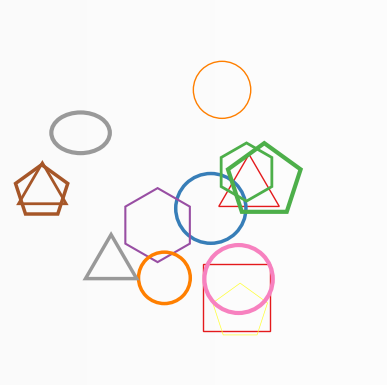[{"shape": "triangle", "thickness": 1, "radius": 0.45, "center": [0.643, 0.509]}, {"shape": "square", "thickness": 1, "radius": 0.43, "center": [0.611, 0.227]}, {"shape": "circle", "thickness": 2.5, "radius": 0.45, "center": [0.544, 0.459]}, {"shape": "hexagon", "thickness": 2, "radius": 0.38, "center": [0.636, 0.553]}, {"shape": "pentagon", "thickness": 3, "radius": 0.49, "center": [0.682, 0.53]}, {"shape": "hexagon", "thickness": 1.5, "radius": 0.48, "center": [0.407, 0.415]}, {"shape": "circle", "thickness": 2.5, "radius": 0.33, "center": [0.424, 0.278]}, {"shape": "circle", "thickness": 1, "radius": 0.37, "center": [0.573, 0.767]}, {"shape": "pentagon", "thickness": 0.5, "radius": 0.37, "center": [0.62, 0.19]}, {"shape": "pentagon", "thickness": 2.5, "radius": 0.35, "center": [0.107, 0.501]}, {"shape": "triangle", "thickness": 2, "radius": 0.35, "center": [0.109, 0.506]}, {"shape": "circle", "thickness": 3, "radius": 0.44, "center": [0.616, 0.275]}, {"shape": "triangle", "thickness": 2.5, "radius": 0.38, "center": [0.287, 0.314]}, {"shape": "oval", "thickness": 3, "radius": 0.38, "center": [0.208, 0.655]}]